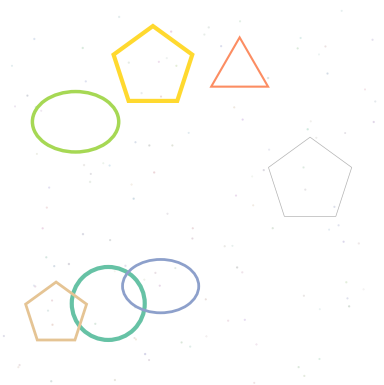[{"shape": "circle", "thickness": 3, "radius": 0.47, "center": [0.281, 0.212]}, {"shape": "triangle", "thickness": 1.5, "radius": 0.43, "center": [0.622, 0.818]}, {"shape": "oval", "thickness": 2, "radius": 0.49, "center": [0.417, 0.257]}, {"shape": "oval", "thickness": 2.5, "radius": 0.56, "center": [0.196, 0.684]}, {"shape": "pentagon", "thickness": 3, "radius": 0.54, "center": [0.397, 0.825]}, {"shape": "pentagon", "thickness": 2, "radius": 0.42, "center": [0.146, 0.184]}, {"shape": "pentagon", "thickness": 0.5, "radius": 0.57, "center": [0.805, 0.53]}]